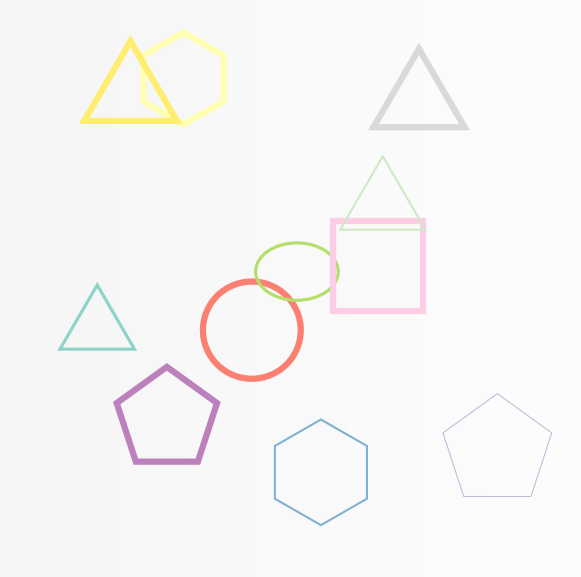[{"shape": "triangle", "thickness": 1.5, "radius": 0.37, "center": [0.167, 0.432]}, {"shape": "hexagon", "thickness": 3, "radius": 0.4, "center": [0.316, 0.863]}, {"shape": "pentagon", "thickness": 0.5, "radius": 0.49, "center": [0.856, 0.219]}, {"shape": "circle", "thickness": 3, "radius": 0.42, "center": [0.433, 0.427]}, {"shape": "hexagon", "thickness": 1, "radius": 0.46, "center": [0.552, 0.181]}, {"shape": "oval", "thickness": 1.5, "radius": 0.36, "center": [0.511, 0.529]}, {"shape": "square", "thickness": 3, "radius": 0.39, "center": [0.651, 0.538]}, {"shape": "triangle", "thickness": 3, "radius": 0.45, "center": [0.721, 0.824]}, {"shape": "pentagon", "thickness": 3, "radius": 0.45, "center": [0.287, 0.273]}, {"shape": "triangle", "thickness": 1, "radius": 0.42, "center": [0.659, 0.644]}, {"shape": "triangle", "thickness": 3, "radius": 0.46, "center": [0.225, 0.836]}]